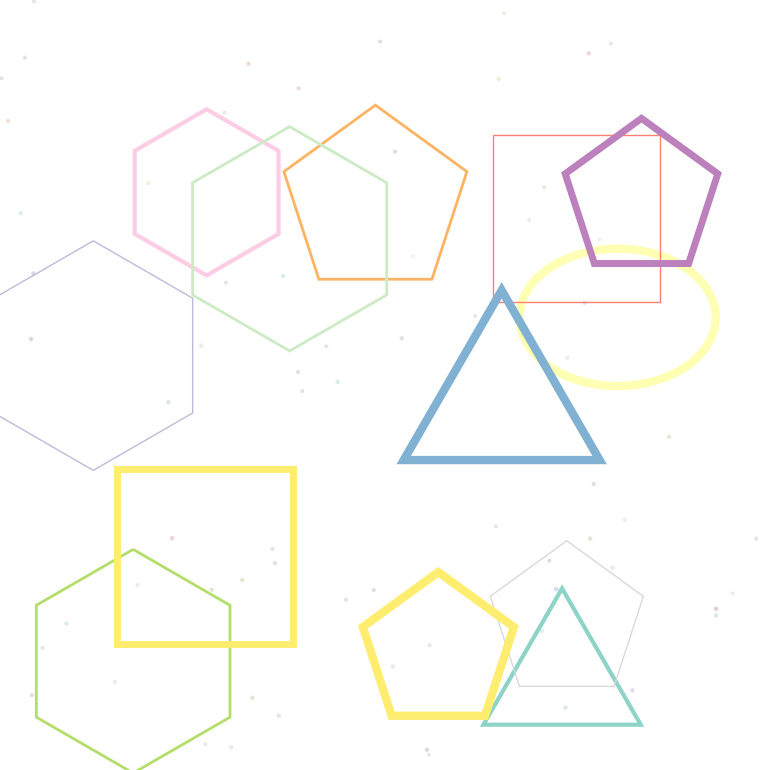[{"shape": "triangle", "thickness": 1.5, "radius": 0.59, "center": [0.73, 0.118]}, {"shape": "oval", "thickness": 3, "radius": 0.64, "center": [0.802, 0.588]}, {"shape": "hexagon", "thickness": 0.5, "radius": 0.75, "center": [0.121, 0.538]}, {"shape": "square", "thickness": 0.5, "radius": 0.54, "center": [0.749, 0.717]}, {"shape": "triangle", "thickness": 3, "radius": 0.73, "center": [0.652, 0.476]}, {"shape": "pentagon", "thickness": 1, "radius": 0.62, "center": [0.488, 0.738]}, {"shape": "hexagon", "thickness": 1, "radius": 0.73, "center": [0.173, 0.141]}, {"shape": "hexagon", "thickness": 1.5, "radius": 0.54, "center": [0.268, 0.75]}, {"shape": "pentagon", "thickness": 0.5, "radius": 0.52, "center": [0.736, 0.193]}, {"shape": "pentagon", "thickness": 2.5, "radius": 0.52, "center": [0.833, 0.742]}, {"shape": "hexagon", "thickness": 1, "radius": 0.73, "center": [0.376, 0.69]}, {"shape": "square", "thickness": 2.5, "radius": 0.57, "center": [0.266, 0.277]}, {"shape": "pentagon", "thickness": 3, "radius": 0.52, "center": [0.569, 0.154]}]